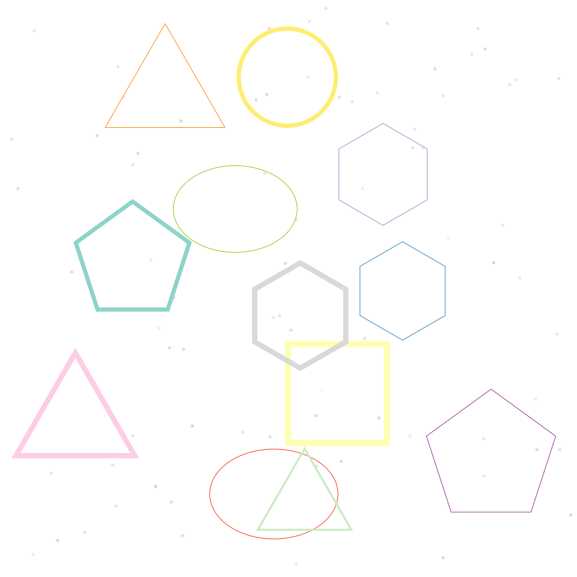[{"shape": "pentagon", "thickness": 2, "radius": 0.52, "center": [0.23, 0.547]}, {"shape": "square", "thickness": 3, "radius": 0.43, "center": [0.584, 0.318]}, {"shape": "hexagon", "thickness": 0.5, "radius": 0.44, "center": [0.663, 0.697]}, {"shape": "oval", "thickness": 0.5, "radius": 0.56, "center": [0.474, 0.144]}, {"shape": "hexagon", "thickness": 0.5, "radius": 0.43, "center": [0.697, 0.495]}, {"shape": "triangle", "thickness": 0.5, "radius": 0.6, "center": [0.286, 0.838]}, {"shape": "oval", "thickness": 0.5, "radius": 0.54, "center": [0.407, 0.637]}, {"shape": "triangle", "thickness": 2.5, "radius": 0.59, "center": [0.13, 0.269]}, {"shape": "hexagon", "thickness": 2.5, "radius": 0.46, "center": [0.52, 0.453]}, {"shape": "pentagon", "thickness": 0.5, "radius": 0.59, "center": [0.85, 0.208]}, {"shape": "triangle", "thickness": 1, "radius": 0.47, "center": [0.527, 0.129]}, {"shape": "circle", "thickness": 2, "radius": 0.42, "center": [0.497, 0.866]}]